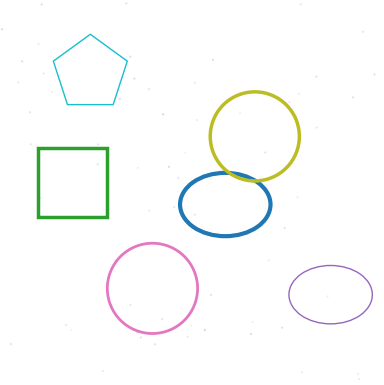[{"shape": "oval", "thickness": 3, "radius": 0.59, "center": [0.585, 0.469]}, {"shape": "square", "thickness": 2.5, "radius": 0.45, "center": [0.189, 0.526]}, {"shape": "oval", "thickness": 1, "radius": 0.54, "center": [0.859, 0.235]}, {"shape": "circle", "thickness": 2, "radius": 0.59, "center": [0.396, 0.251]}, {"shape": "circle", "thickness": 2.5, "radius": 0.58, "center": [0.662, 0.646]}, {"shape": "pentagon", "thickness": 1, "radius": 0.5, "center": [0.235, 0.81]}]